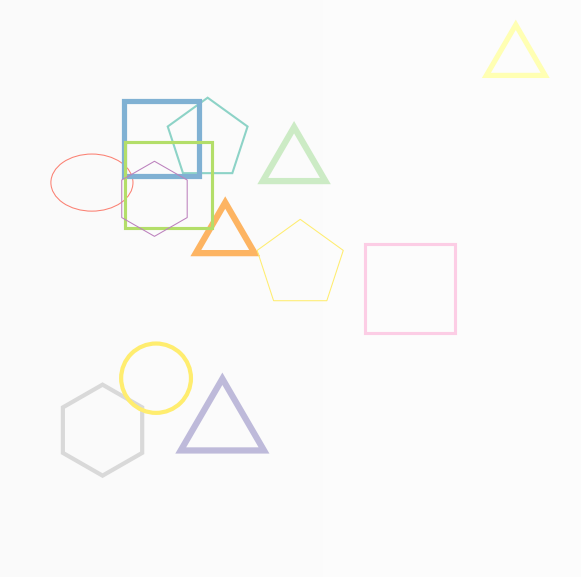[{"shape": "pentagon", "thickness": 1, "radius": 0.36, "center": [0.357, 0.758]}, {"shape": "triangle", "thickness": 2.5, "radius": 0.29, "center": [0.887, 0.898]}, {"shape": "triangle", "thickness": 3, "radius": 0.41, "center": [0.383, 0.26]}, {"shape": "oval", "thickness": 0.5, "radius": 0.35, "center": [0.158, 0.683]}, {"shape": "square", "thickness": 2.5, "radius": 0.32, "center": [0.278, 0.759]}, {"shape": "triangle", "thickness": 3, "radius": 0.29, "center": [0.387, 0.59]}, {"shape": "square", "thickness": 1.5, "radius": 0.37, "center": [0.29, 0.679]}, {"shape": "square", "thickness": 1.5, "radius": 0.39, "center": [0.705, 0.5]}, {"shape": "hexagon", "thickness": 2, "radius": 0.39, "center": [0.176, 0.254]}, {"shape": "hexagon", "thickness": 0.5, "radius": 0.33, "center": [0.266, 0.655]}, {"shape": "triangle", "thickness": 3, "radius": 0.31, "center": [0.506, 0.717]}, {"shape": "circle", "thickness": 2, "radius": 0.3, "center": [0.268, 0.344]}, {"shape": "pentagon", "thickness": 0.5, "radius": 0.39, "center": [0.516, 0.541]}]